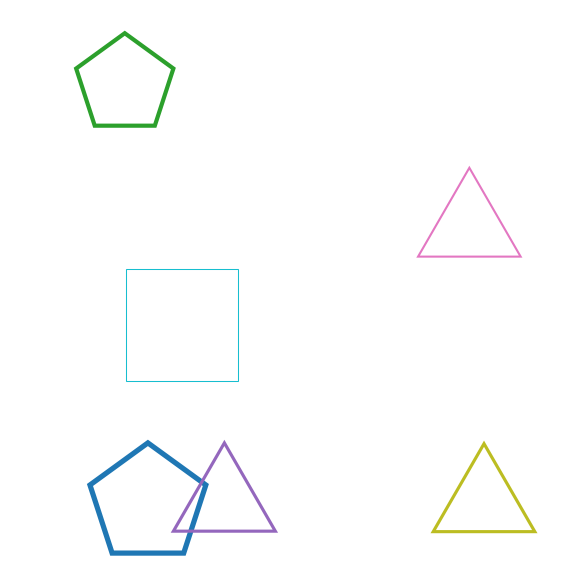[{"shape": "pentagon", "thickness": 2.5, "radius": 0.53, "center": [0.256, 0.127]}, {"shape": "pentagon", "thickness": 2, "radius": 0.44, "center": [0.216, 0.853]}, {"shape": "triangle", "thickness": 1.5, "radius": 0.51, "center": [0.389, 0.13]}, {"shape": "triangle", "thickness": 1, "radius": 0.51, "center": [0.813, 0.606]}, {"shape": "triangle", "thickness": 1.5, "radius": 0.51, "center": [0.838, 0.129]}, {"shape": "square", "thickness": 0.5, "radius": 0.49, "center": [0.316, 0.436]}]